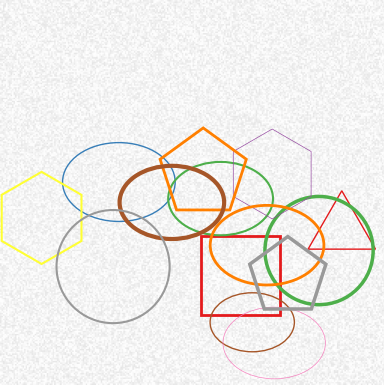[{"shape": "square", "thickness": 2, "radius": 0.51, "center": [0.624, 0.285]}, {"shape": "triangle", "thickness": 1, "radius": 0.51, "center": [0.888, 0.403]}, {"shape": "oval", "thickness": 1, "radius": 0.73, "center": [0.309, 0.527]}, {"shape": "circle", "thickness": 2.5, "radius": 0.7, "center": [0.829, 0.349]}, {"shape": "oval", "thickness": 1.5, "radius": 0.68, "center": [0.573, 0.484]}, {"shape": "hexagon", "thickness": 0.5, "radius": 0.58, "center": [0.707, 0.548]}, {"shape": "oval", "thickness": 2, "radius": 0.74, "center": [0.694, 0.363]}, {"shape": "pentagon", "thickness": 2, "radius": 0.59, "center": [0.528, 0.55]}, {"shape": "hexagon", "thickness": 1.5, "radius": 0.6, "center": [0.108, 0.434]}, {"shape": "oval", "thickness": 3, "radius": 0.68, "center": [0.446, 0.474]}, {"shape": "oval", "thickness": 1, "radius": 0.55, "center": [0.655, 0.163]}, {"shape": "oval", "thickness": 0.5, "radius": 0.66, "center": [0.712, 0.109]}, {"shape": "circle", "thickness": 1.5, "radius": 0.73, "center": [0.294, 0.308]}, {"shape": "pentagon", "thickness": 2.5, "radius": 0.52, "center": [0.748, 0.282]}]